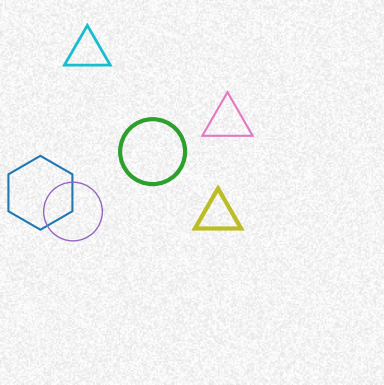[{"shape": "hexagon", "thickness": 1.5, "radius": 0.48, "center": [0.105, 0.499]}, {"shape": "circle", "thickness": 3, "radius": 0.42, "center": [0.396, 0.606]}, {"shape": "circle", "thickness": 1, "radius": 0.38, "center": [0.19, 0.451]}, {"shape": "triangle", "thickness": 1.5, "radius": 0.38, "center": [0.591, 0.685]}, {"shape": "triangle", "thickness": 3, "radius": 0.35, "center": [0.566, 0.441]}, {"shape": "triangle", "thickness": 2, "radius": 0.34, "center": [0.227, 0.865]}]